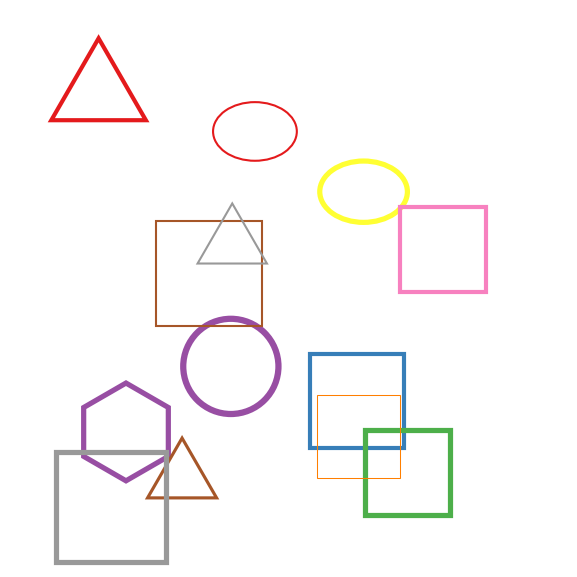[{"shape": "oval", "thickness": 1, "radius": 0.36, "center": [0.441, 0.772]}, {"shape": "triangle", "thickness": 2, "radius": 0.47, "center": [0.171, 0.838]}, {"shape": "square", "thickness": 2, "radius": 0.41, "center": [0.618, 0.304]}, {"shape": "square", "thickness": 2.5, "radius": 0.36, "center": [0.706, 0.181]}, {"shape": "circle", "thickness": 3, "radius": 0.41, "center": [0.4, 0.365]}, {"shape": "hexagon", "thickness": 2.5, "radius": 0.42, "center": [0.218, 0.251]}, {"shape": "square", "thickness": 0.5, "radius": 0.36, "center": [0.621, 0.243]}, {"shape": "oval", "thickness": 2.5, "radius": 0.38, "center": [0.63, 0.667]}, {"shape": "square", "thickness": 1, "radius": 0.46, "center": [0.362, 0.526]}, {"shape": "triangle", "thickness": 1.5, "radius": 0.35, "center": [0.315, 0.172]}, {"shape": "square", "thickness": 2, "radius": 0.37, "center": [0.767, 0.567]}, {"shape": "triangle", "thickness": 1, "radius": 0.35, "center": [0.402, 0.577]}, {"shape": "square", "thickness": 2.5, "radius": 0.48, "center": [0.192, 0.121]}]